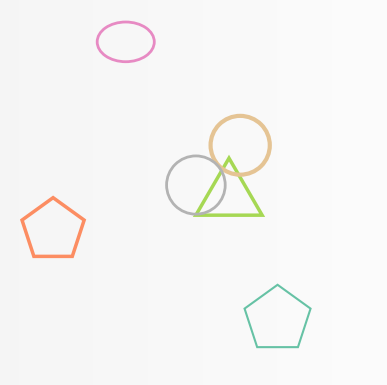[{"shape": "pentagon", "thickness": 1.5, "radius": 0.45, "center": [0.716, 0.171]}, {"shape": "pentagon", "thickness": 2.5, "radius": 0.42, "center": [0.137, 0.402]}, {"shape": "oval", "thickness": 2, "radius": 0.37, "center": [0.324, 0.891]}, {"shape": "triangle", "thickness": 2.5, "radius": 0.49, "center": [0.591, 0.49]}, {"shape": "circle", "thickness": 3, "radius": 0.38, "center": [0.62, 0.623]}, {"shape": "circle", "thickness": 2, "radius": 0.38, "center": [0.506, 0.519]}]